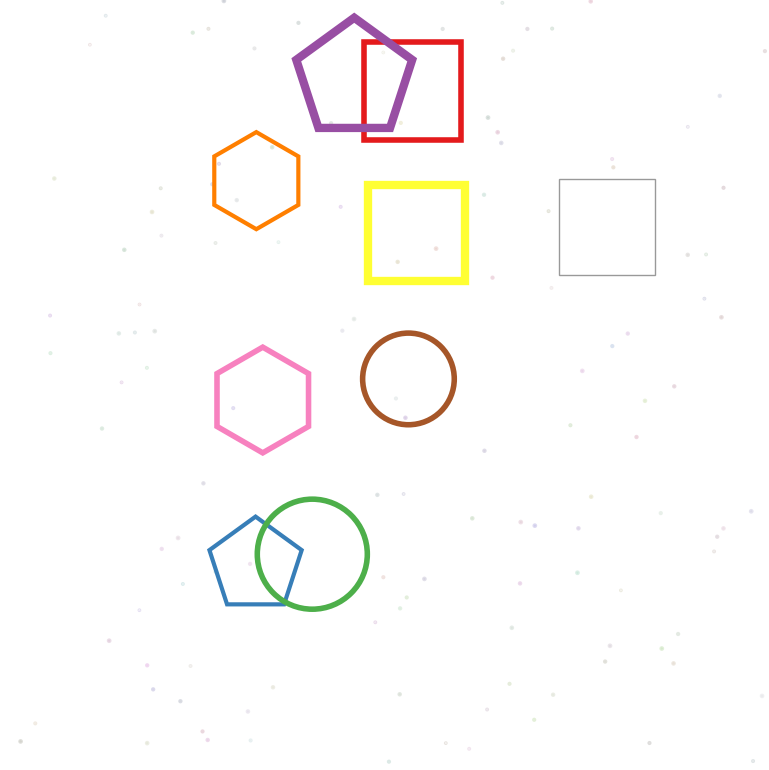[{"shape": "square", "thickness": 2, "radius": 0.32, "center": [0.536, 0.882]}, {"shape": "pentagon", "thickness": 1.5, "radius": 0.31, "center": [0.332, 0.266]}, {"shape": "circle", "thickness": 2, "radius": 0.36, "center": [0.406, 0.28]}, {"shape": "pentagon", "thickness": 3, "radius": 0.4, "center": [0.46, 0.898]}, {"shape": "hexagon", "thickness": 1.5, "radius": 0.32, "center": [0.333, 0.765]}, {"shape": "square", "thickness": 3, "radius": 0.31, "center": [0.541, 0.697]}, {"shape": "circle", "thickness": 2, "radius": 0.3, "center": [0.53, 0.508]}, {"shape": "hexagon", "thickness": 2, "radius": 0.34, "center": [0.341, 0.481]}, {"shape": "square", "thickness": 0.5, "radius": 0.31, "center": [0.788, 0.705]}]